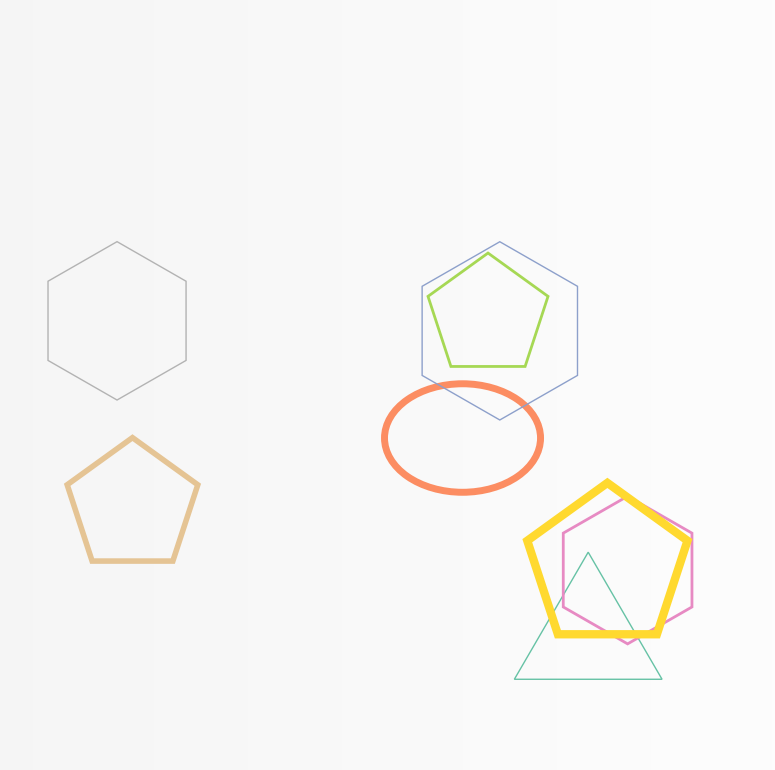[{"shape": "triangle", "thickness": 0.5, "radius": 0.55, "center": [0.759, 0.173]}, {"shape": "oval", "thickness": 2.5, "radius": 0.5, "center": [0.597, 0.431]}, {"shape": "hexagon", "thickness": 0.5, "radius": 0.58, "center": [0.645, 0.57]}, {"shape": "hexagon", "thickness": 1, "radius": 0.48, "center": [0.81, 0.26]}, {"shape": "pentagon", "thickness": 1, "radius": 0.41, "center": [0.63, 0.59]}, {"shape": "pentagon", "thickness": 3, "radius": 0.54, "center": [0.784, 0.264]}, {"shape": "pentagon", "thickness": 2, "radius": 0.44, "center": [0.171, 0.343]}, {"shape": "hexagon", "thickness": 0.5, "radius": 0.51, "center": [0.151, 0.583]}]